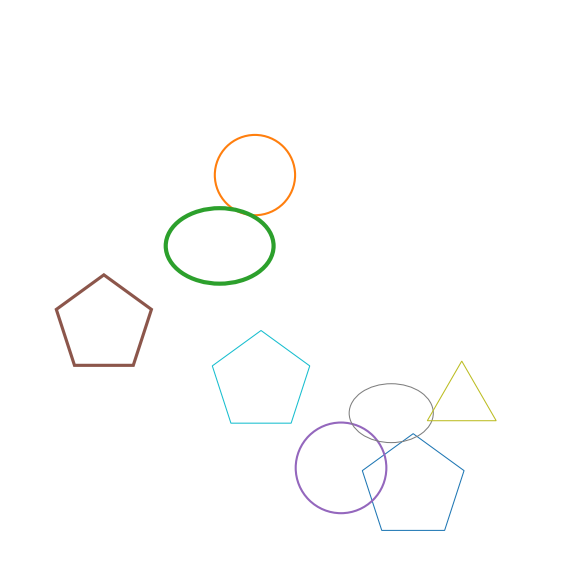[{"shape": "pentagon", "thickness": 0.5, "radius": 0.46, "center": [0.715, 0.156]}, {"shape": "circle", "thickness": 1, "radius": 0.35, "center": [0.441, 0.696]}, {"shape": "oval", "thickness": 2, "radius": 0.47, "center": [0.38, 0.573]}, {"shape": "circle", "thickness": 1, "radius": 0.39, "center": [0.591, 0.189]}, {"shape": "pentagon", "thickness": 1.5, "radius": 0.43, "center": [0.18, 0.437]}, {"shape": "oval", "thickness": 0.5, "radius": 0.36, "center": [0.677, 0.284]}, {"shape": "triangle", "thickness": 0.5, "radius": 0.34, "center": [0.8, 0.305]}, {"shape": "pentagon", "thickness": 0.5, "radius": 0.44, "center": [0.452, 0.338]}]